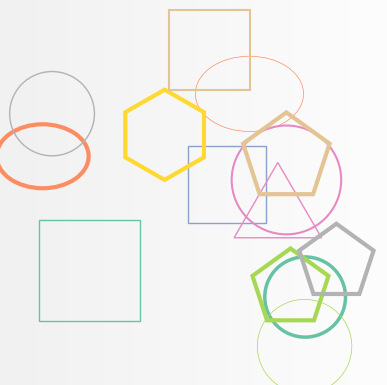[{"shape": "circle", "thickness": 2.5, "radius": 0.52, "center": [0.787, 0.229]}, {"shape": "square", "thickness": 1, "radius": 0.65, "center": [0.231, 0.297]}, {"shape": "oval", "thickness": 3, "radius": 0.59, "center": [0.11, 0.594]}, {"shape": "oval", "thickness": 0.5, "radius": 0.7, "center": [0.644, 0.756]}, {"shape": "square", "thickness": 1, "radius": 0.5, "center": [0.586, 0.521]}, {"shape": "circle", "thickness": 1.5, "radius": 0.71, "center": [0.739, 0.533]}, {"shape": "triangle", "thickness": 1, "radius": 0.65, "center": [0.717, 0.448]}, {"shape": "pentagon", "thickness": 3, "radius": 0.52, "center": [0.75, 0.251]}, {"shape": "circle", "thickness": 0.5, "radius": 0.61, "center": [0.786, 0.1]}, {"shape": "hexagon", "thickness": 3, "radius": 0.59, "center": [0.425, 0.65]}, {"shape": "square", "thickness": 1.5, "radius": 0.52, "center": [0.54, 0.87]}, {"shape": "pentagon", "thickness": 3, "radius": 0.59, "center": [0.739, 0.591]}, {"shape": "pentagon", "thickness": 3, "radius": 0.5, "center": [0.868, 0.318]}, {"shape": "circle", "thickness": 1, "radius": 0.55, "center": [0.134, 0.705]}]